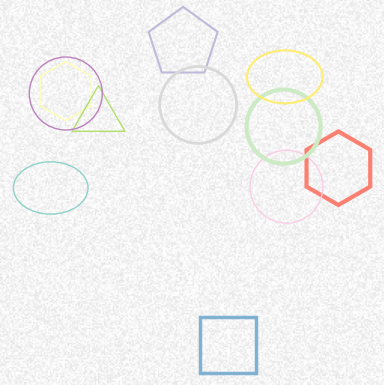[{"shape": "oval", "thickness": 1, "radius": 0.48, "center": [0.132, 0.512]}, {"shape": "hexagon", "thickness": 1, "radius": 0.38, "center": [0.171, 0.763]}, {"shape": "pentagon", "thickness": 1.5, "radius": 0.47, "center": [0.476, 0.888]}, {"shape": "hexagon", "thickness": 3, "radius": 0.48, "center": [0.879, 0.563]}, {"shape": "square", "thickness": 2.5, "radius": 0.36, "center": [0.592, 0.104]}, {"shape": "triangle", "thickness": 1, "radius": 0.4, "center": [0.256, 0.699]}, {"shape": "circle", "thickness": 1, "radius": 0.47, "center": [0.744, 0.515]}, {"shape": "circle", "thickness": 2, "radius": 0.5, "center": [0.515, 0.727]}, {"shape": "circle", "thickness": 1, "radius": 0.47, "center": [0.171, 0.757]}, {"shape": "circle", "thickness": 3, "radius": 0.48, "center": [0.737, 0.671]}, {"shape": "oval", "thickness": 1.5, "radius": 0.49, "center": [0.74, 0.8]}]